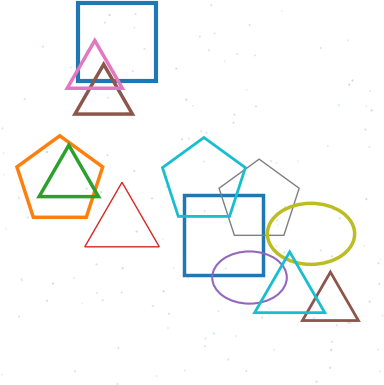[{"shape": "square", "thickness": 2.5, "radius": 0.52, "center": [0.58, 0.389]}, {"shape": "square", "thickness": 3, "radius": 0.5, "center": [0.304, 0.891]}, {"shape": "pentagon", "thickness": 2.5, "radius": 0.59, "center": [0.155, 0.53]}, {"shape": "triangle", "thickness": 2.5, "radius": 0.45, "center": [0.179, 0.534]}, {"shape": "triangle", "thickness": 1, "radius": 0.56, "center": [0.317, 0.415]}, {"shape": "oval", "thickness": 1.5, "radius": 0.48, "center": [0.648, 0.279]}, {"shape": "triangle", "thickness": 2, "radius": 0.42, "center": [0.858, 0.209]}, {"shape": "triangle", "thickness": 2.5, "radius": 0.43, "center": [0.269, 0.747]}, {"shape": "triangle", "thickness": 2.5, "radius": 0.41, "center": [0.246, 0.812]}, {"shape": "pentagon", "thickness": 1, "radius": 0.55, "center": [0.673, 0.477]}, {"shape": "oval", "thickness": 2.5, "radius": 0.57, "center": [0.808, 0.393]}, {"shape": "triangle", "thickness": 2, "radius": 0.53, "center": [0.752, 0.24]}, {"shape": "pentagon", "thickness": 2, "radius": 0.57, "center": [0.53, 0.53]}]